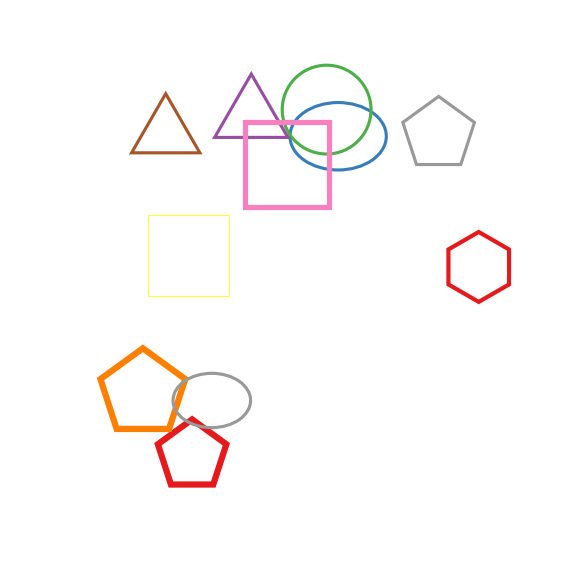[{"shape": "pentagon", "thickness": 3, "radius": 0.31, "center": [0.333, 0.211]}, {"shape": "hexagon", "thickness": 2, "radius": 0.3, "center": [0.829, 0.537]}, {"shape": "oval", "thickness": 1.5, "radius": 0.42, "center": [0.586, 0.763]}, {"shape": "circle", "thickness": 1.5, "radius": 0.38, "center": [0.566, 0.809]}, {"shape": "triangle", "thickness": 1.5, "radius": 0.37, "center": [0.435, 0.798]}, {"shape": "pentagon", "thickness": 3, "radius": 0.39, "center": [0.247, 0.319]}, {"shape": "square", "thickness": 0.5, "radius": 0.35, "center": [0.326, 0.557]}, {"shape": "triangle", "thickness": 1.5, "radius": 0.34, "center": [0.287, 0.769]}, {"shape": "square", "thickness": 2.5, "radius": 0.37, "center": [0.497, 0.714]}, {"shape": "pentagon", "thickness": 1.5, "radius": 0.33, "center": [0.76, 0.767]}, {"shape": "oval", "thickness": 1.5, "radius": 0.34, "center": [0.367, 0.306]}]